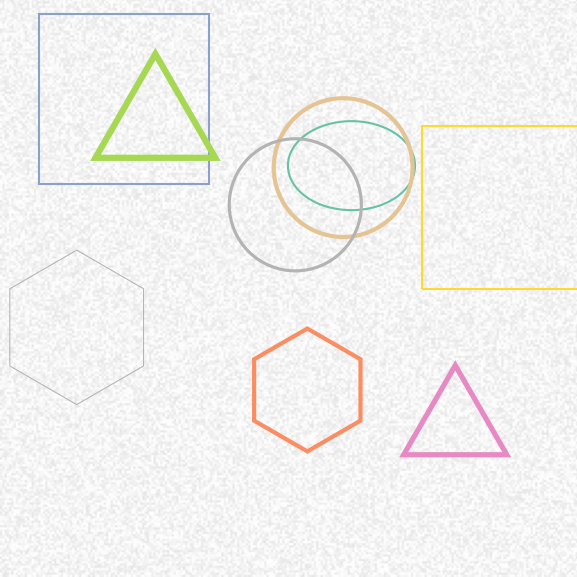[{"shape": "oval", "thickness": 1, "radius": 0.55, "center": [0.609, 0.712]}, {"shape": "hexagon", "thickness": 2, "radius": 0.53, "center": [0.532, 0.324]}, {"shape": "square", "thickness": 1, "radius": 0.74, "center": [0.214, 0.828]}, {"shape": "triangle", "thickness": 2.5, "radius": 0.52, "center": [0.788, 0.263]}, {"shape": "triangle", "thickness": 3, "radius": 0.6, "center": [0.269, 0.786]}, {"shape": "square", "thickness": 1, "radius": 0.7, "center": [0.871, 0.64]}, {"shape": "circle", "thickness": 2, "radius": 0.6, "center": [0.594, 0.709]}, {"shape": "circle", "thickness": 1.5, "radius": 0.57, "center": [0.511, 0.645]}, {"shape": "hexagon", "thickness": 0.5, "radius": 0.67, "center": [0.133, 0.432]}]